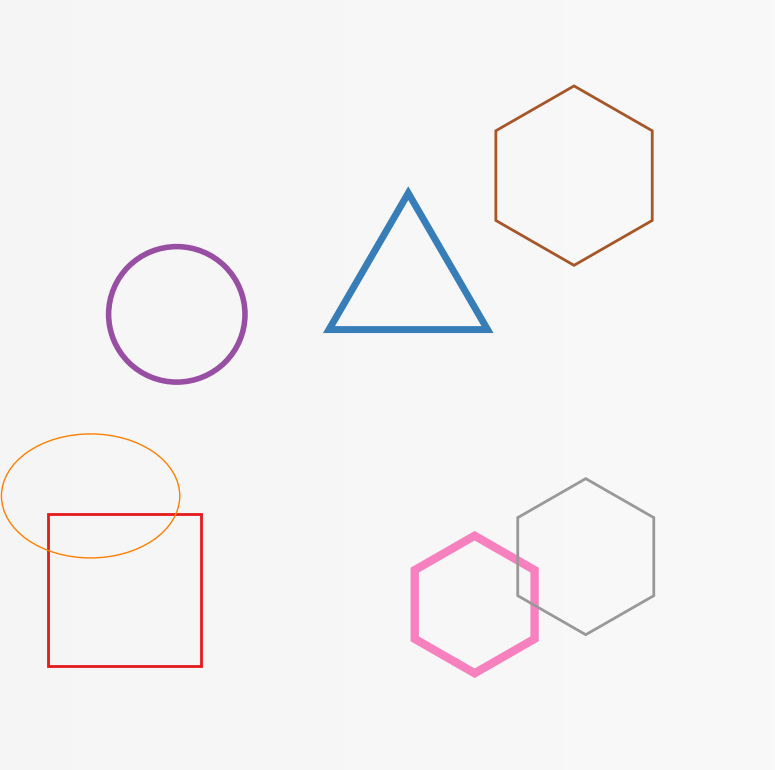[{"shape": "square", "thickness": 1, "radius": 0.49, "center": [0.16, 0.234]}, {"shape": "triangle", "thickness": 2.5, "radius": 0.59, "center": [0.527, 0.631]}, {"shape": "circle", "thickness": 2, "radius": 0.44, "center": [0.228, 0.592]}, {"shape": "oval", "thickness": 0.5, "radius": 0.58, "center": [0.117, 0.356]}, {"shape": "hexagon", "thickness": 1, "radius": 0.58, "center": [0.741, 0.772]}, {"shape": "hexagon", "thickness": 3, "radius": 0.45, "center": [0.612, 0.215]}, {"shape": "hexagon", "thickness": 1, "radius": 0.51, "center": [0.756, 0.277]}]